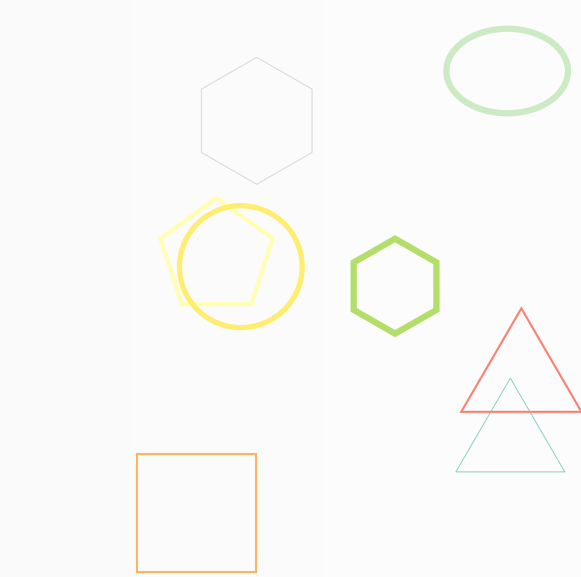[{"shape": "triangle", "thickness": 0.5, "radius": 0.54, "center": [0.878, 0.236]}, {"shape": "pentagon", "thickness": 2, "radius": 0.51, "center": [0.372, 0.555]}, {"shape": "triangle", "thickness": 1, "radius": 0.6, "center": [0.897, 0.346]}, {"shape": "square", "thickness": 1, "radius": 0.51, "center": [0.337, 0.111]}, {"shape": "hexagon", "thickness": 3, "radius": 0.41, "center": [0.68, 0.504]}, {"shape": "hexagon", "thickness": 0.5, "radius": 0.55, "center": [0.442, 0.79]}, {"shape": "oval", "thickness": 3, "radius": 0.52, "center": [0.873, 0.876]}, {"shape": "circle", "thickness": 2.5, "radius": 0.53, "center": [0.414, 0.537]}]